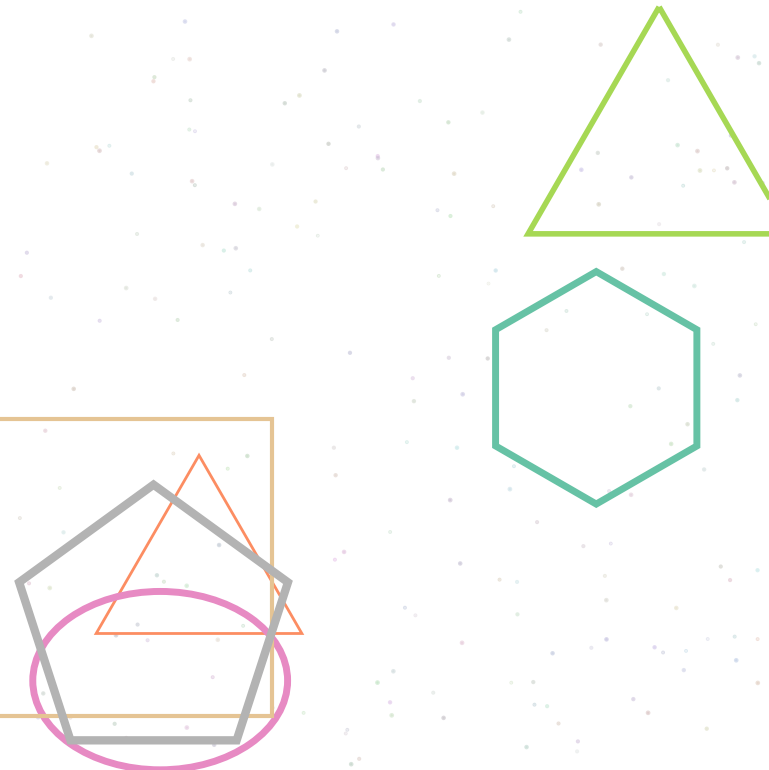[{"shape": "hexagon", "thickness": 2.5, "radius": 0.75, "center": [0.774, 0.496]}, {"shape": "triangle", "thickness": 1, "radius": 0.77, "center": [0.258, 0.254]}, {"shape": "oval", "thickness": 2.5, "radius": 0.83, "center": [0.208, 0.116]}, {"shape": "triangle", "thickness": 2, "radius": 0.98, "center": [0.856, 0.795]}, {"shape": "square", "thickness": 1.5, "radius": 0.96, "center": [0.16, 0.263]}, {"shape": "pentagon", "thickness": 3, "radius": 0.92, "center": [0.199, 0.187]}]